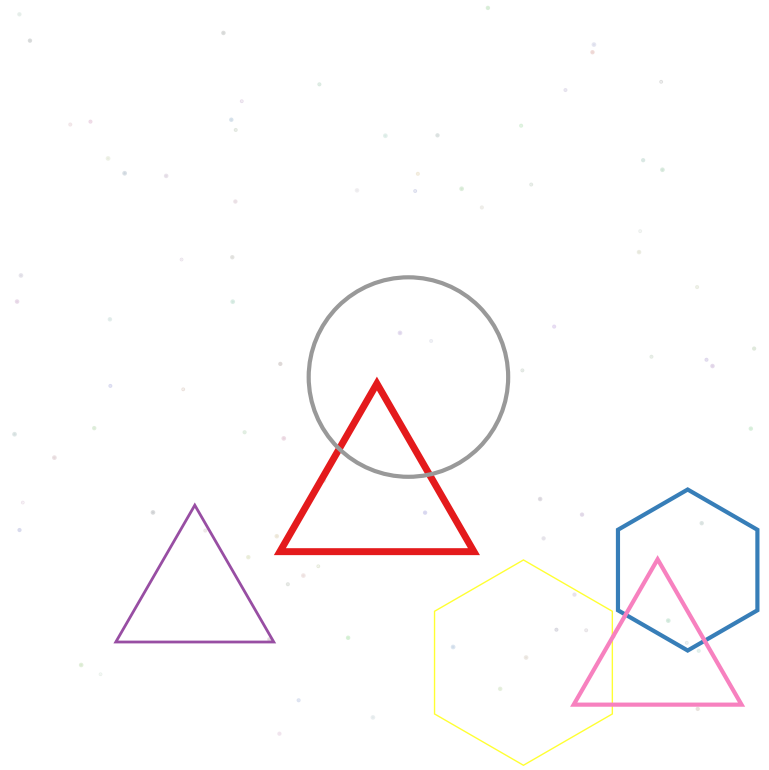[{"shape": "triangle", "thickness": 2.5, "radius": 0.73, "center": [0.489, 0.356]}, {"shape": "hexagon", "thickness": 1.5, "radius": 0.52, "center": [0.893, 0.26]}, {"shape": "triangle", "thickness": 1, "radius": 0.59, "center": [0.253, 0.225]}, {"shape": "hexagon", "thickness": 0.5, "radius": 0.67, "center": [0.68, 0.139]}, {"shape": "triangle", "thickness": 1.5, "radius": 0.63, "center": [0.854, 0.148]}, {"shape": "circle", "thickness": 1.5, "radius": 0.65, "center": [0.53, 0.51]}]